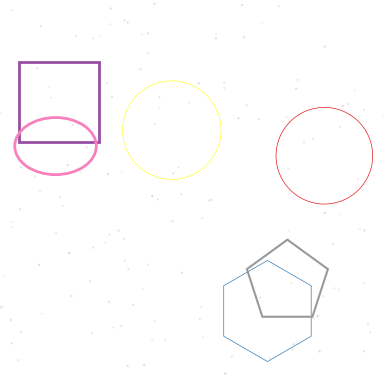[{"shape": "circle", "thickness": 0.5, "radius": 0.63, "center": [0.842, 0.596]}, {"shape": "hexagon", "thickness": 0.5, "radius": 0.66, "center": [0.695, 0.192]}, {"shape": "square", "thickness": 2, "radius": 0.52, "center": [0.153, 0.735]}, {"shape": "circle", "thickness": 0.5, "radius": 0.64, "center": [0.446, 0.662]}, {"shape": "oval", "thickness": 2, "radius": 0.53, "center": [0.144, 0.621]}, {"shape": "pentagon", "thickness": 1.5, "radius": 0.55, "center": [0.746, 0.267]}]